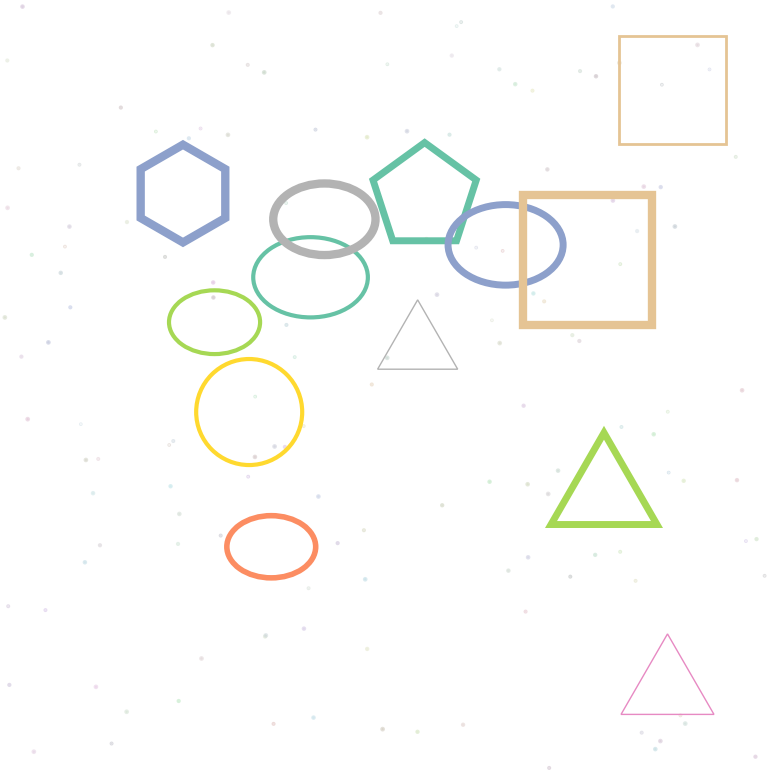[{"shape": "pentagon", "thickness": 2.5, "radius": 0.35, "center": [0.551, 0.744]}, {"shape": "oval", "thickness": 1.5, "radius": 0.37, "center": [0.403, 0.64]}, {"shape": "oval", "thickness": 2, "radius": 0.29, "center": [0.352, 0.29]}, {"shape": "hexagon", "thickness": 3, "radius": 0.32, "center": [0.238, 0.749]}, {"shape": "oval", "thickness": 2.5, "radius": 0.37, "center": [0.657, 0.682]}, {"shape": "triangle", "thickness": 0.5, "radius": 0.35, "center": [0.867, 0.107]}, {"shape": "triangle", "thickness": 2.5, "radius": 0.4, "center": [0.784, 0.359]}, {"shape": "oval", "thickness": 1.5, "radius": 0.3, "center": [0.279, 0.582]}, {"shape": "circle", "thickness": 1.5, "radius": 0.34, "center": [0.324, 0.465]}, {"shape": "square", "thickness": 3, "radius": 0.42, "center": [0.763, 0.662]}, {"shape": "square", "thickness": 1, "radius": 0.35, "center": [0.873, 0.883]}, {"shape": "oval", "thickness": 3, "radius": 0.33, "center": [0.421, 0.715]}, {"shape": "triangle", "thickness": 0.5, "radius": 0.3, "center": [0.542, 0.551]}]